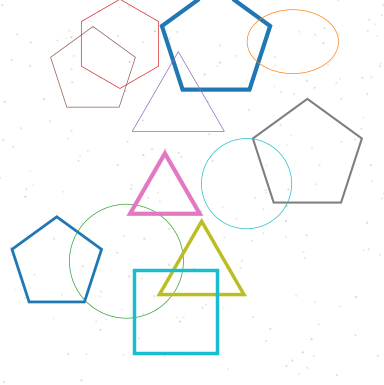[{"shape": "pentagon", "thickness": 3, "radius": 0.74, "center": [0.561, 0.887]}, {"shape": "pentagon", "thickness": 2, "radius": 0.61, "center": [0.147, 0.315]}, {"shape": "oval", "thickness": 0.5, "radius": 0.59, "center": [0.761, 0.892]}, {"shape": "circle", "thickness": 0.5, "radius": 0.74, "center": [0.328, 0.322]}, {"shape": "hexagon", "thickness": 0.5, "radius": 0.58, "center": [0.312, 0.886]}, {"shape": "triangle", "thickness": 0.5, "radius": 0.69, "center": [0.463, 0.728]}, {"shape": "pentagon", "thickness": 0.5, "radius": 0.58, "center": [0.242, 0.815]}, {"shape": "triangle", "thickness": 3, "radius": 0.52, "center": [0.428, 0.497]}, {"shape": "pentagon", "thickness": 1.5, "radius": 0.74, "center": [0.798, 0.594]}, {"shape": "triangle", "thickness": 2.5, "radius": 0.63, "center": [0.524, 0.298]}, {"shape": "circle", "thickness": 0.5, "radius": 0.59, "center": [0.64, 0.523]}, {"shape": "square", "thickness": 2.5, "radius": 0.54, "center": [0.455, 0.19]}]